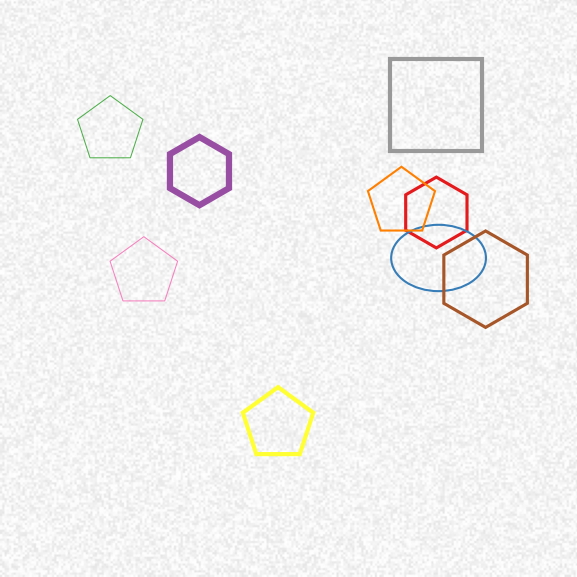[{"shape": "hexagon", "thickness": 1.5, "radius": 0.31, "center": [0.756, 0.631]}, {"shape": "oval", "thickness": 1, "radius": 0.41, "center": [0.759, 0.552]}, {"shape": "pentagon", "thickness": 0.5, "radius": 0.3, "center": [0.191, 0.774]}, {"shape": "hexagon", "thickness": 3, "radius": 0.3, "center": [0.345, 0.703]}, {"shape": "pentagon", "thickness": 1, "radius": 0.31, "center": [0.695, 0.649]}, {"shape": "pentagon", "thickness": 2, "radius": 0.32, "center": [0.481, 0.265]}, {"shape": "hexagon", "thickness": 1.5, "radius": 0.42, "center": [0.841, 0.516]}, {"shape": "pentagon", "thickness": 0.5, "radius": 0.31, "center": [0.249, 0.528]}, {"shape": "square", "thickness": 2, "radius": 0.4, "center": [0.754, 0.818]}]